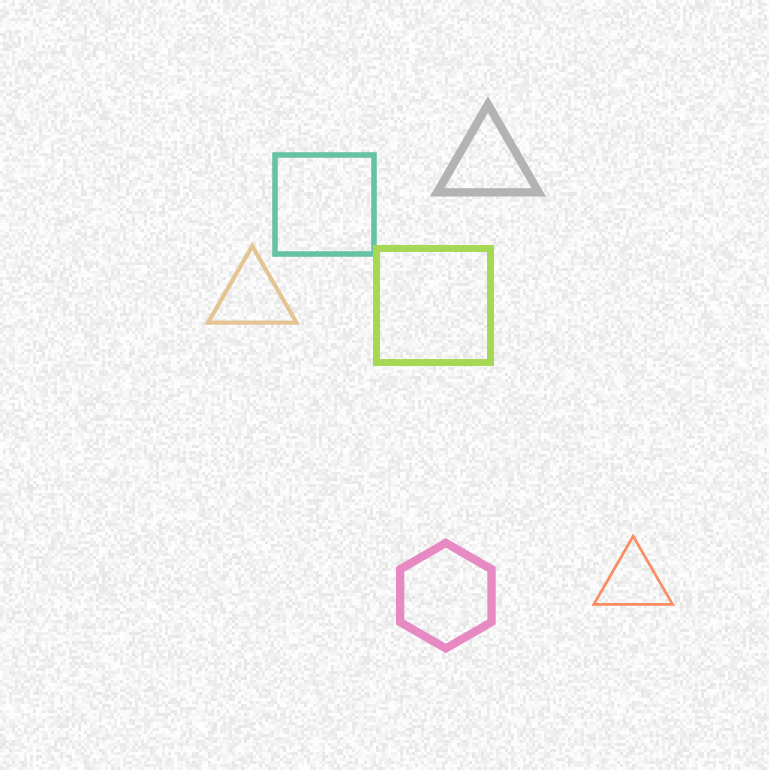[{"shape": "square", "thickness": 2, "radius": 0.32, "center": [0.422, 0.734]}, {"shape": "triangle", "thickness": 1, "radius": 0.3, "center": [0.822, 0.245]}, {"shape": "hexagon", "thickness": 3, "radius": 0.34, "center": [0.579, 0.226]}, {"shape": "square", "thickness": 2.5, "radius": 0.37, "center": [0.562, 0.604]}, {"shape": "triangle", "thickness": 1.5, "radius": 0.33, "center": [0.328, 0.614]}, {"shape": "triangle", "thickness": 3, "radius": 0.38, "center": [0.634, 0.788]}]